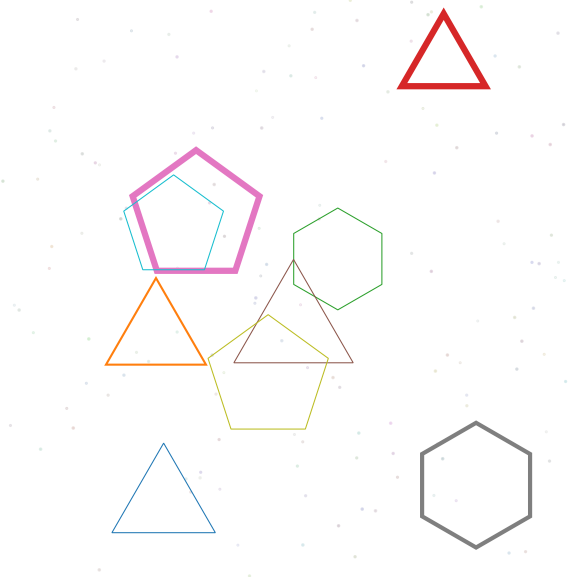[{"shape": "triangle", "thickness": 0.5, "radius": 0.52, "center": [0.283, 0.128]}, {"shape": "triangle", "thickness": 1, "radius": 0.5, "center": [0.27, 0.418]}, {"shape": "hexagon", "thickness": 0.5, "radius": 0.44, "center": [0.585, 0.551]}, {"shape": "triangle", "thickness": 3, "radius": 0.42, "center": [0.768, 0.892]}, {"shape": "triangle", "thickness": 0.5, "radius": 0.6, "center": [0.508, 0.431]}, {"shape": "pentagon", "thickness": 3, "radius": 0.58, "center": [0.34, 0.624]}, {"shape": "hexagon", "thickness": 2, "radius": 0.54, "center": [0.824, 0.159]}, {"shape": "pentagon", "thickness": 0.5, "radius": 0.55, "center": [0.464, 0.345]}, {"shape": "pentagon", "thickness": 0.5, "radius": 0.45, "center": [0.301, 0.605]}]